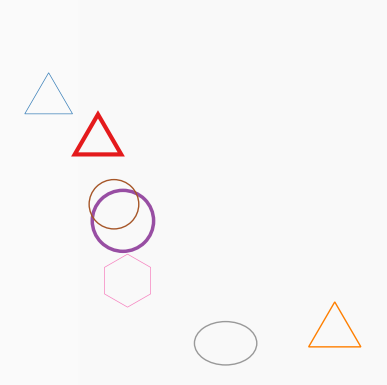[{"shape": "triangle", "thickness": 3, "radius": 0.35, "center": [0.253, 0.634]}, {"shape": "triangle", "thickness": 0.5, "radius": 0.36, "center": [0.126, 0.74]}, {"shape": "circle", "thickness": 2.5, "radius": 0.4, "center": [0.317, 0.426]}, {"shape": "triangle", "thickness": 1, "radius": 0.39, "center": [0.864, 0.138]}, {"shape": "circle", "thickness": 1, "radius": 0.32, "center": [0.294, 0.469]}, {"shape": "hexagon", "thickness": 0.5, "radius": 0.34, "center": [0.329, 0.271]}, {"shape": "oval", "thickness": 1, "radius": 0.4, "center": [0.582, 0.108]}]